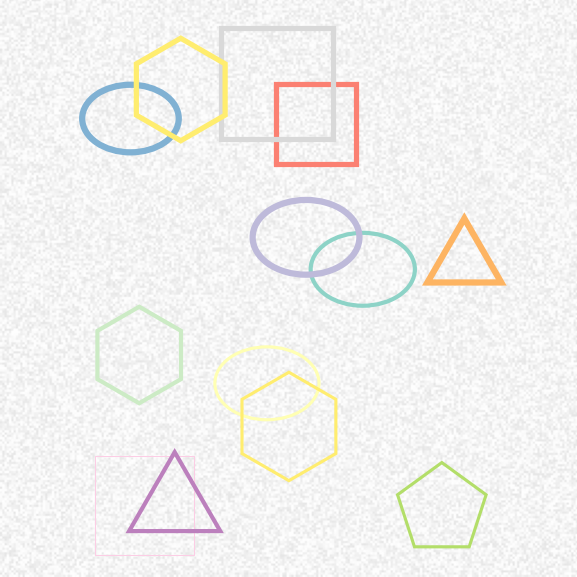[{"shape": "oval", "thickness": 2, "radius": 0.45, "center": [0.628, 0.533]}, {"shape": "oval", "thickness": 1.5, "radius": 0.45, "center": [0.462, 0.335]}, {"shape": "oval", "thickness": 3, "radius": 0.46, "center": [0.53, 0.588]}, {"shape": "square", "thickness": 2.5, "radius": 0.35, "center": [0.547, 0.784]}, {"shape": "oval", "thickness": 3, "radius": 0.42, "center": [0.226, 0.794]}, {"shape": "triangle", "thickness": 3, "radius": 0.37, "center": [0.804, 0.547]}, {"shape": "pentagon", "thickness": 1.5, "radius": 0.4, "center": [0.765, 0.118]}, {"shape": "square", "thickness": 0.5, "radius": 0.43, "center": [0.251, 0.123]}, {"shape": "square", "thickness": 2.5, "radius": 0.48, "center": [0.479, 0.855]}, {"shape": "triangle", "thickness": 2, "radius": 0.46, "center": [0.302, 0.125]}, {"shape": "hexagon", "thickness": 2, "radius": 0.42, "center": [0.241, 0.384]}, {"shape": "hexagon", "thickness": 1.5, "radius": 0.47, "center": [0.5, 0.261]}, {"shape": "hexagon", "thickness": 2.5, "radius": 0.44, "center": [0.313, 0.844]}]